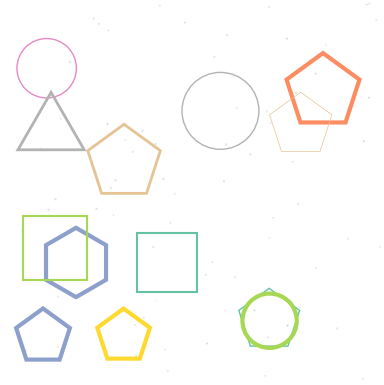[{"shape": "pentagon", "thickness": 1, "radius": 0.41, "center": [0.699, 0.168]}, {"shape": "square", "thickness": 1.5, "radius": 0.39, "center": [0.434, 0.318]}, {"shape": "pentagon", "thickness": 3, "radius": 0.5, "center": [0.839, 0.763]}, {"shape": "hexagon", "thickness": 3, "radius": 0.45, "center": [0.197, 0.318]}, {"shape": "pentagon", "thickness": 3, "radius": 0.37, "center": [0.112, 0.125]}, {"shape": "circle", "thickness": 1, "radius": 0.39, "center": [0.121, 0.823]}, {"shape": "square", "thickness": 1.5, "radius": 0.42, "center": [0.142, 0.355]}, {"shape": "circle", "thickness": 3, "radius": 0.35, "center": [0.7, 0.167]}, {"shape": "pentagon", "thickness": 3, "radius": 0.36, "center": [0.321, 0.127]}, {"shape": "pentagon", "thickness": 2, "radius": 0.5, "center": [0.322, 0.578]}, {"shape": "pentagon", "thickness": 0.5, "radius": 0.43, "center": [0.781, 0.675]}, {"shape": "circle", "thickness": 1, "radius": 0.5, "center": [0.573, 0.712]}, {"shape": "triangle", "thickness": 2, "radius": 0.5, "center": [0.133, 0.661]}]